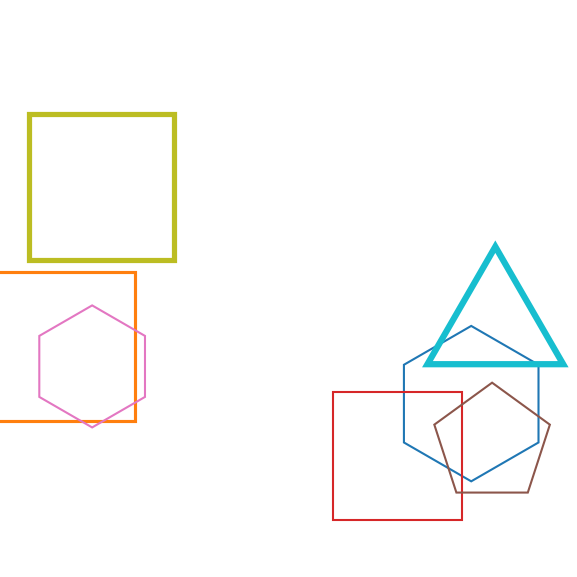[{"shape": "hexagon", "thickness": 1, "radius": 0.67, "center": [0.816, 0.3]}, {"shape": "square", "thickness": 1.5, "radius": 0.65, "center": [0.105, 0.399]}, {"shape": "square", "thickness": 1, "radius": 0.56, "center": [0.688, 0.209]}, {"shape": "pentagon", "thickness": 1, "radius": 0.53, "center": [0.852, 0.231]}, {"shape": "hexagon", "thickness": 1, "radius": 0.53, "center": [0.16, 0.365]}, {"shape": "square", "thickness": 2.5, "radius": 0.63, "center": [0.175, 0.676]}, {"shape": "triangle", "thickness": 3, "radius": 0.68, "center": [0.858, 0.436]}]